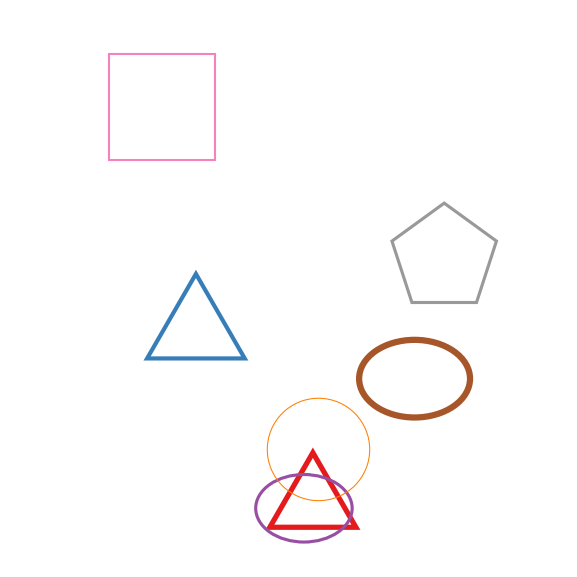[{"shape": "triangle", "thickness": 2.5, "radius": 0.43, "center": [0.542, 0.129]}, {"shape": "triangle", "thickness": 2, "radius": 0.49, "center": [0.339, 0.427]}, {"shape": "oval", "thickness": 1.5, "radius": 0.42, "center": [0.526, 0.119]}, {"shape": "circle", "thickness": 0.5, "radius": 0.44, "center": [0.552, 0.221]}, {"shape": "oval", "thickness": 3, "radius": 0.48, "center": [0.718, 0.343]}, {"shape": "square", "thickness": 1, "radius": 0.46, "center": [0.281, 0.814]}, {"shape": "pentagon", "thickness": 1.5, "radius": 0.48, "center": [0.769, 0.552]}]